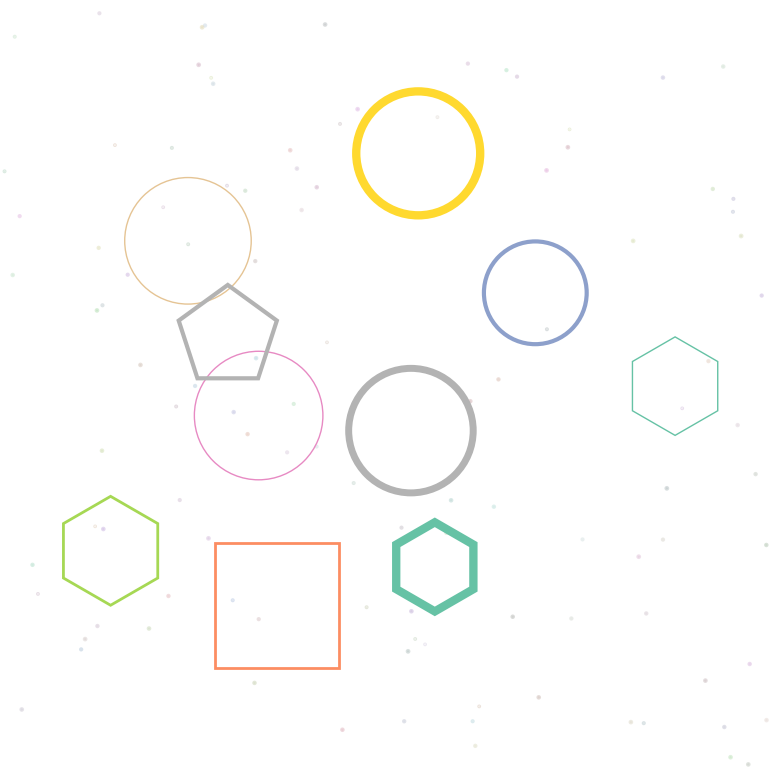[{"shape": "hexagon", "thickness": 0.5, "radius": 0.32, "center": [0.877, 0.499]}, {"shape": "hexagon", "thickness": 3, "radius": 0.29, "center": [0.565, 0.264]}, {"shape": "square", "thickness": 1, "radius": 0.4, "center": [0.36, 0.214]}, {"shape": "circle", "thickness": 1.5, "radius": 0.33, "center": [0.695, 0.62]}, {"shape": "circle", "thickness": 0.5, "radius": 0.42, "center": [0.336, 0.46]}, {"shape": "hexagon", "thickness": 1, "radius": 0.35, "center": [0.144, 0.285]}, {"shape": "circle", "thickness": 3, "radius": 0.4, "center": [0.543, 0.801]}, {"shape": "circle", "thickness": 0.5, "radius": 0.41, "center": [0.244, 0.687]}, {"shape": "pentagon", "thickness": 1.5, "radius": 0.34, "center": [0.296, 0.563]}, {"shape": "circle", "thickness": 2.5, "radius": 0.4, "center": [0.534, 0.441]}]